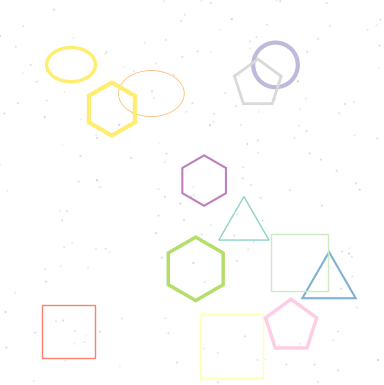[{"shape": "triangle", "thickness": 1, "radius": 0.38, "center": [0.634, 0.414]}, {"shape": "square", "thickness": 1, "radius": 0.41, "center": [0.601, 0.101]}, {"shape": "circle", "thickness": 3, "radius": 0.29, "center": [0.716, 0.831]}, {"shape": "square", "thickness": 1, "radius": 0.35, "center": [0.178, 0.139]}, {"shape": "triangle", "thickness": 1.5, "radius": 0.4, "center": [0.855, 0.265]}, {"shape": "oval", "thickness": 0.5, "radius": 0.43, "center": [0.393, 0.757]}, {"shape": "hexagon", "thickness": 2.5, "radius": 0.41, "center": [0.508, 0.302]}, {"shape": "pentagon", "thickness": 2.5, "radius": 0.35, "center": [0.756, 0.153]}, {"shape": "pentagon", "thickness": 2, "radius": 0.32, "center": [0.67, 0.782]}, {"shape": "hexagon", "thickness": 1.5, "radius": 0.33, "center": [0.53, 0.531]}, {"shape": "square", "thickness": 1, "radius": 0.37, "center": [0.777, 0.319]}, {"shape": "hexagon", "thickness": 3, "radius": 0.34, "center": [0.291, 0.717]}, {"shape": "oval", "thickness": 2.5, "radius": 0.32, "center": [0.185, 0.832]}]